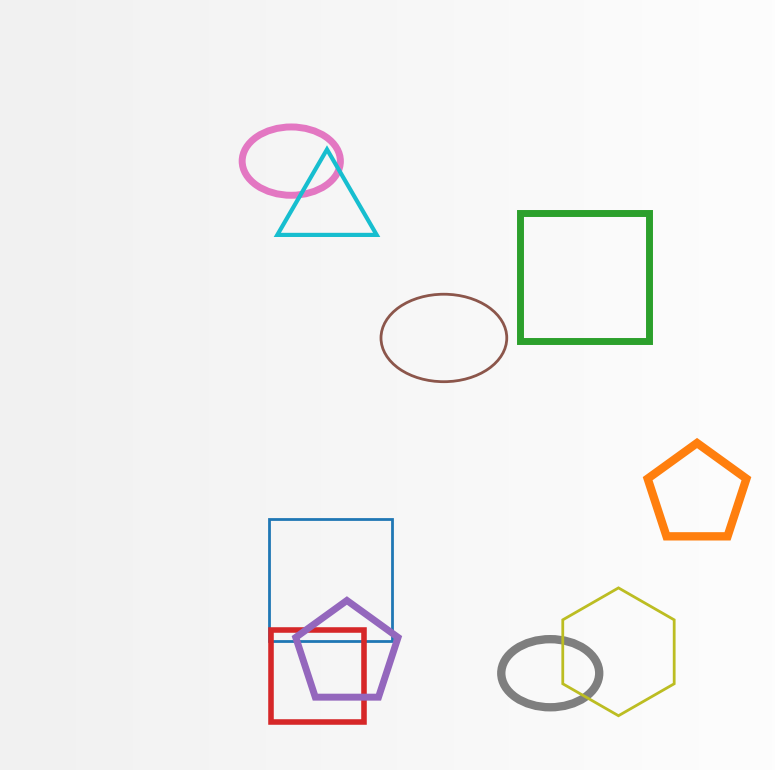[{"shape": "square", "thickness": 1, "radius": 0.4, "center": [0.427, 0.247]}, {"shape": "pentagon", "thickness": 3, "radius": 0.33, "center": [0.899, 0.358]}, {"shape": "square", "thickness": 2.5, "radius": 0.42, "center": [0.754, 0.64]}, {"shape": "square", "thickness": 2, "radius": 0.3, "center": [0.41, 0.122]}, {"shape": "pentagon", "thickness": 2.5, "radius": 0.35, "center": [0.448, 0.151]}, {"shape": "oval", "thickness": 1, "radius": 0.41, "center": [0.573, 0.561]}, {"shape": "oval", "thickness": 2.5, "radius": 0.32, "center": [0.376, 0.791]}, {"shape": "oval", "thickness": 3, "radius": 0.32, "center": [0.71, 0.126]}, {"shape": "hexagon", "thickness": 1, "radius": 0.42, "center": [0.798, 0.153]}, {"shape": "triangle", "thickness": 1.5, "radius": 0.37, "center": [0.422, 0.732]}]